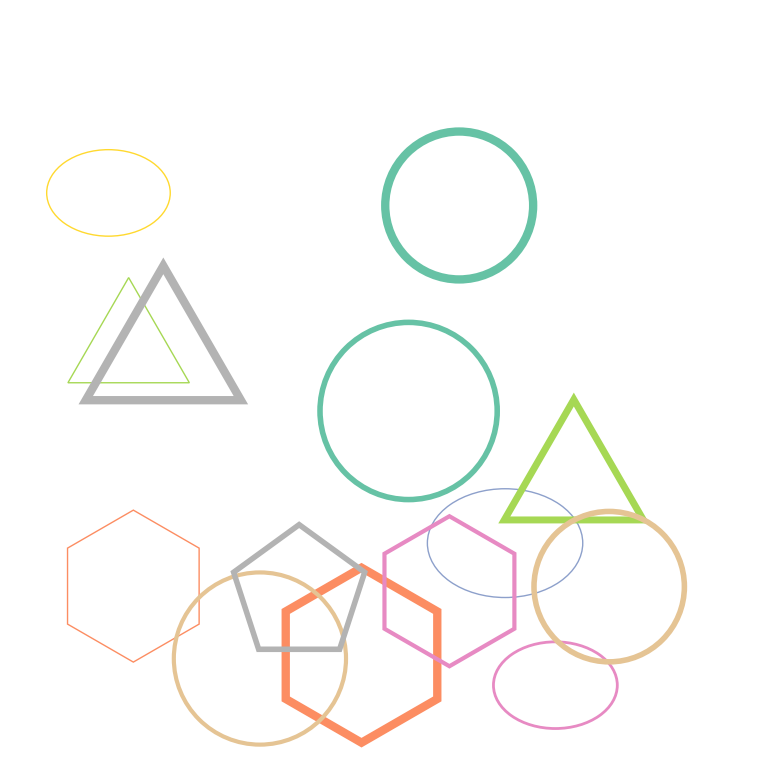[{"shape": "circle", "thickness": 3, "radius": 0.48, "center": [0.596, 0.733]}, {"shape": "circle", "thickness": 2, "radius": 0.58, "center": [0.531, 0.466]}, {"shape": "hexagon", "thickness": 0.5, "radius": 0.49, "center": [0.173, 0.239]}, {"shape": "hexagon", "thickness": 3, "radius": 0.57, "center": [0.469, 0.149]}, {"shape": "oval", "thickness": 0.5, "radius": 0.5, "center": [0.656, 0.295]}, {"shape": "oval", "thickness": 1, "radius": 0.4, "center": [0.721, 0.11]}, {"shape": "hexagon", "thickness": 1.5, "radius": 0.49, "center": [0.584, 0.232]}, {"shape": "triangle", "thickness": 2.5, "radius": 0.52, "center": [0.745, 0.377]}, {"shape": "triangle", "thickness": 0.5, "radius": 0.46, "center": [0.167, 0.548]}, {"shape": "oval", "thickness": 0.5, "radius": 0.4, "center": [0.141, 0.749]}, {"shape": "circle", "thickness": 2, "radius": 0.49, "center": [0.791, 0.238]}, {"shape": "circle", "thickness": 1.5, "radius": 0.56, "center": [0.338, 0.145]}, {"shape": "triangle", "thickness": 3, "radius": 0.58, "center": [0.212, 0.538]}, {"shape": "pentagon", "thickness": 2, "radius": 0.45, "center": [0.389, 0.229]}]